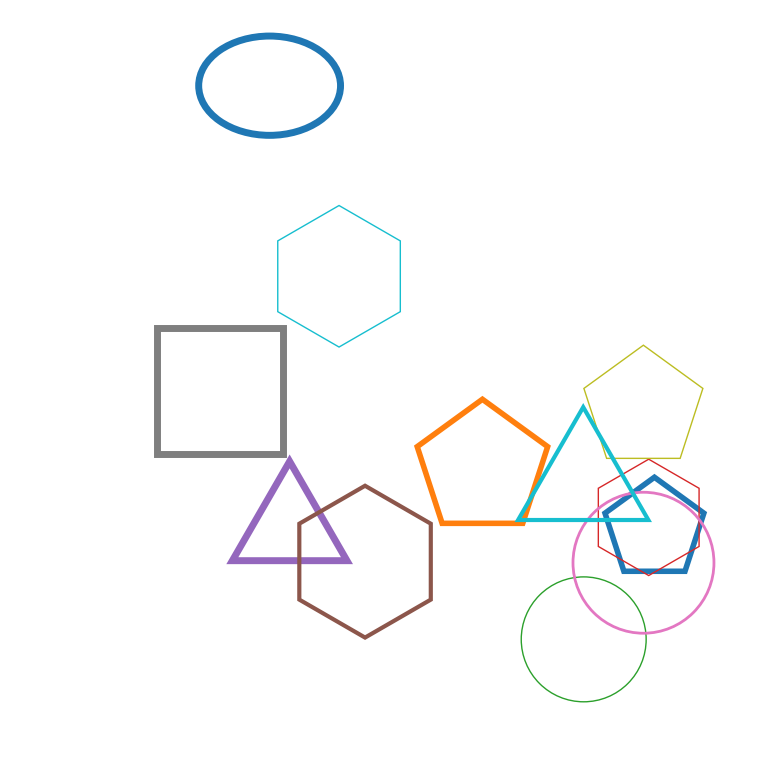[{"shape": "oval", "thickness": 2.5, "radius": 0.46, "center": [0.35, 0.889]}, {"shape": "pentagon", "thickness": 2, "radius": 0.34, "center": [0.85, 0.313]}, {"shape": "pentagon", "thickness": 2, "radius": 0.45, "center": [0.627, 0.392]}, {"shape": "circle", "thickness": 0.5, "radius": 0.41, "center": [0.758, 0.17]}, {"shape": "hexagon", "thickness": 0.5, "radius": 0.38, "center": [0.842, 0.328]}, {"shape": "triangle", "thickness": 2.5, "radius": 0.43, "center": [0.376, 0.315]}, {"shape": "hexagon", "thickness": 1.5, "radius": 0.49, "center": [0.474, 0.271]}, {"shape": "circle", "thickness": 1, "radius": 0.46, "center": [0.836, 0.269]}, {"shape": "square", "thickness": 2.5, "radius": 0.41, "center": [0.286, 0.493]}, {"shape": "pentagon", "thickness": 0.5, "radius": 0.41, "center": [0.836, 0.47]}, {"shape": "hexagon", "thickness": 0.5, "radius": 0.46, "center": [0.44, 0.641]}, {"shape": "triangle", "thickness": 1.5, "radius": 0.49, "center": [0.757, 0.374]}]